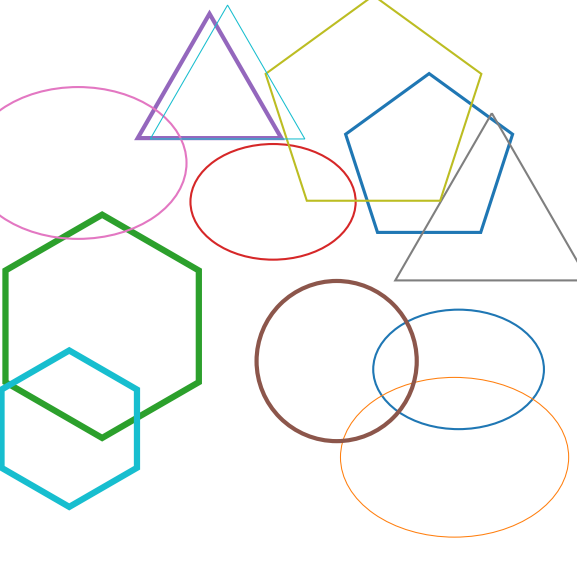[{"shape": "pentagon", "thickness": 1.5, "radius": 0.76, "center": [0.743, 0.72]}, {"shape": "oval", "thickness": 1, "radius": 0.74, "center": [0.794, 0.359]}, {"shape": "oval", "thickness": 0.5, "radius": 0.99, "center": [0.787, 0.207]}, {"shape": "hexagon", "thickness": 3, "radius": 0.97, "center": [0.177, 0.434]}, {"shape": "oval", "thickness": 1, "radius": 0.72, "center": [0.473, 0.65]}, {"shape": "triangle", "thickness": 2, "radius": 0.72, "center": [0.363, 0.832]}, {"shape": "circle", "thickness": 2, "radius": 0.69, "center": [0.583, 0.374]}, {"shape": "oval", "thickness": 1, "radius": 0.94, "center": [0.135, 0.717]}, {"shape": "triangle", "thickness": 1, "radius": 0.97, "center": [0.852, 0.61]}, {"shape": "pentagon", "thickness": 1, "radius": 0.98, "center": [0.647, 0.81]}, {"shape": "triangle", "thickness": 0.5, "radius": 0.77, "center": [0.394, 0.836]}, {"shape": "hexagon", "thickness": 3, "radius": 0.68, "center": [0.12, 0.257]}]